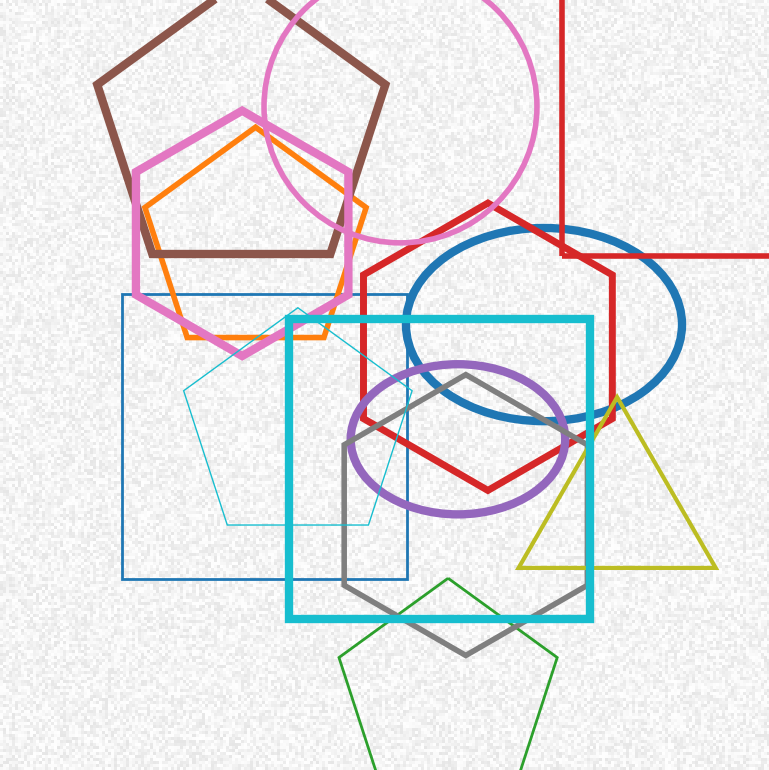[{"shape": "square", "thickness": 1, "radius": 0.93, "center": [0.344, 0.433]}, {"shape": "oval", "thickness": 3, "radius": 0.9, "center": [0.706, 0.578]}, {"shape": "pentagon", "thickness": 2, "radius": 0.76, "center": [0.332, 0.684]}, {"shape": "pentagon", "thickness": 1, "radius": 0.75, "center": [0.582, 0.1]}, {"shape": "hexagon", "thickness": 2.5, "radius": 0.93, "center": [0.634, 0.55]}, {"shape": "square", "thickness": 2, "radius": 0.85, "center": [0.9, 0.838]}, {"shape": "oval", "thickness": 3, "radius": 0.7, "center": [0.595, 0.429]}, {"shape": "pentagon", "thickness": 3, "radius": 0.98, "center": [0.313, 0.829]}, {"shape": "hexagon", "thickness": 3, "radius": 0.8, "center": [0.315, 0.697]}, {"shape": "circle", "thickness": 2, "radius": 0.89, "center": [0.52, 0.862]}, {"shape": "hexagon", "thickness": 2, "radius": 0.91, "center": [0.605, 0.331]}, {"shape": "triangle", "thickness": 1.5, "radius": 0.74, "center": [0.801, 0.336]}, {"shape": "pentagon", "thickness": 0.5, "radius": 0.78, "center": [0.387, 0.444]}, {"shape": "square", "thickness": 3, "radius": 0.97, "center": [0.571, 0.39]}]